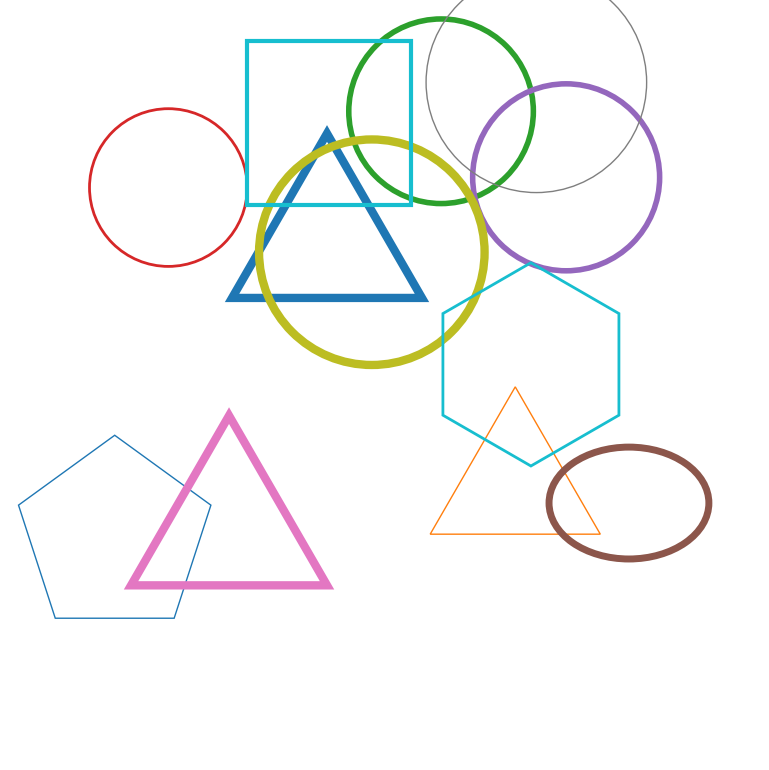[{"shape": "pentagon", "thickness": 0.5, "radius": 0.66, "center": [0.149, 0.303]}, {"shape": "triangle", "thickness": 3, "radius": 0.71, "center": [0.425, 0.684]}, {"shape": "triangle", "thickness": 0.5, "radius": 0.64, "center": [0.669, 0.37]}, {"shape": "circle", "thickness": 2, "radius": 0.6, "center": [0.573, 0.856]}, {"shape": "circle", "thickness": 1, "radius": 0.51, "center": [0.219, 0.756]}, {"shape": "circle", "thickness": 2, "radius": 0.61, "center": [0.735, 0.77]}, {"shape": "oval", "thickness": 2.5, "radius": 0.52, "center": [0.817, 0.347]}, {"shape": "triangle", "thickness": 3, "radius": 0.73, "center": [0.297, 0.313]}, {"shape": "circle", "thickness": 0.5, "radius": 0.72, "center": [0.697, 0.893]}, {"shape": "circle", "thickness": 3, "radius": 0.73, "center": [0.483, 0.672]}, {"shape": "hexagon", "thickness": 1, "radius": 0.66, "center": [0.69, 0.527]}, {"shape": "square", "thickness": 1.5, "radius": 0.53, "center": [0.427, 0.84]}]